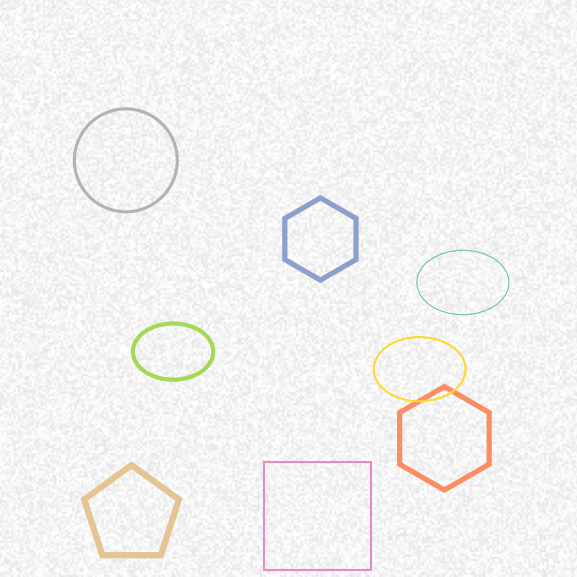[{"shape": "oval", "thickness": 0.5, "radius": 0.4, "center": [0.801, 0.51]}, {"shape": "hexagon", "thickness": 2.5, "radius": 0.45, "center": [0.77, 0.24]}, {"shape": "hexagon", "thickness": 2.5, "radius": 0.36, "center": [0.555, 0.585]}, {"shape": "square", "thickness": 1, "radius": 0.47, "center": [0.55, 0.106]}, {"shape": "oval", "thickness": 2, "radius": 0.35, "center": [0.3, 0.39]}, {"shape": "oval", "thickness": 1, "radius": 0.4, "center": [0.727, 0.36]}, {"shape": "pentagon", "thickness": 3, "radius": 0.43, "center": [0.228, 0.108]}, {"shape": "circle", "thickness": 1.5, "radius": 0.45, "center": [0.218, 0.721]}]